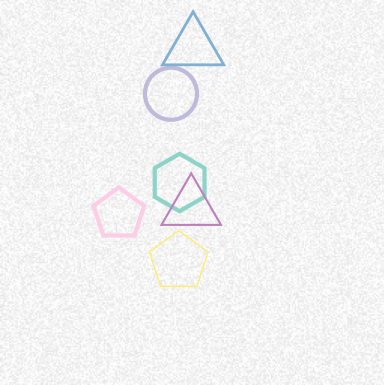[{"shape": "hexagon", "thickness": 3, "radius": 0.37, "center": [0.467, 0.526]}, {"shape": "circle", "thickness": 3, "radius": 0.34, "center": [0.444, 0.757]}, {"shape": "triangle", "thickness": 2, "radius": 0.46, "center": [0.502, 0.878]}, {"shape": "pentagon", "thickness": 3, "radius": 0.34, "center": [0.309, 0.444]}, {"shape": "triangle", "thickness": 1.5, "radius": 0.45, "center": [0.497, 0.46]}, {"shape": "pentagon", "thickness": 1, "radius": 0.4, "center": [0.464, 0.321]}]